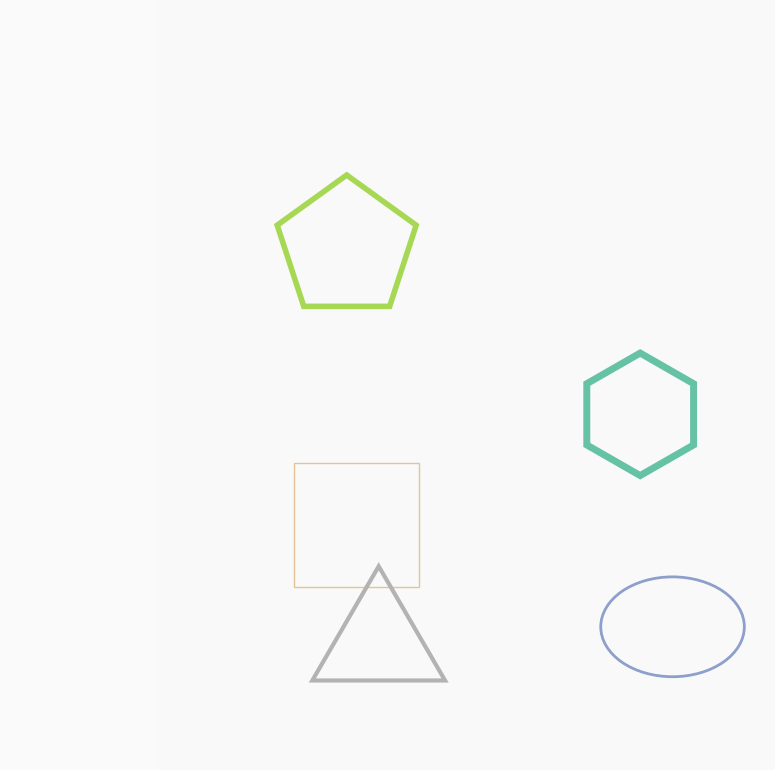[{"shape": "hexagon", "thickness": 2.5, "radius": 0.4, "center": [0.826, 0.462]}, {"shape": "oval", "thickness": 1, "radius": 0.46, "center": [0.868, 0.186]}, {"shape": "pentagon", "thickness": 2, "radius": 0.47, "center": [0.447, 0.678]}, {"shape": "square", "thickness": 0.5, "radius": 0.4, "center": [0.46, 0.318]}, {"shape": "triangle", "thickness": 1.5, "radius": 0.49, "center": [0.489, 0.166]}]